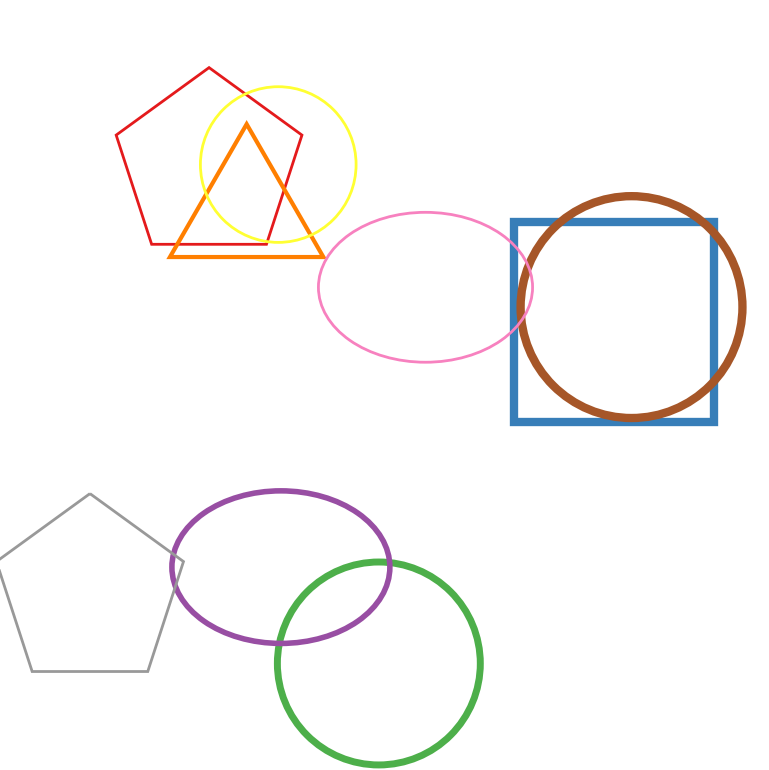[{"shape": "pentagon", "thickness": 1, "radius": 0.63, "center": [0.272, 0.785]}, {"shape": "square", "thickness": 3, "radius": 0.65, "center": [0.797, 0.582]}, {"shape": "circle", "thickness": 2.5, "radius": 0.66, "center": [0.492, 0.138]}, {"shape": "oval", "thickness": 2, "radius": 0.71, "center": [0.365, 0.263]}, {"shape": "triangle", "thickness": 1.5, "radius": 0.58, "center": [0.32, 0.724]}, {"shape": "circle", "thickness": 1, "radius": 0.51, "center": [0.361, 0.786]}, {"shape": "circle", "thickness": 3, "radius": 0.72, "center": [0.82, 0.601]}, {"shape": "oval", "thickness": 1, "radius": 0.7, "center": [0.553, 0.627]}, {"shape": "pentagon", "thickness": 1, "radius": 0.64, "center": [0.117, 0.231]}]